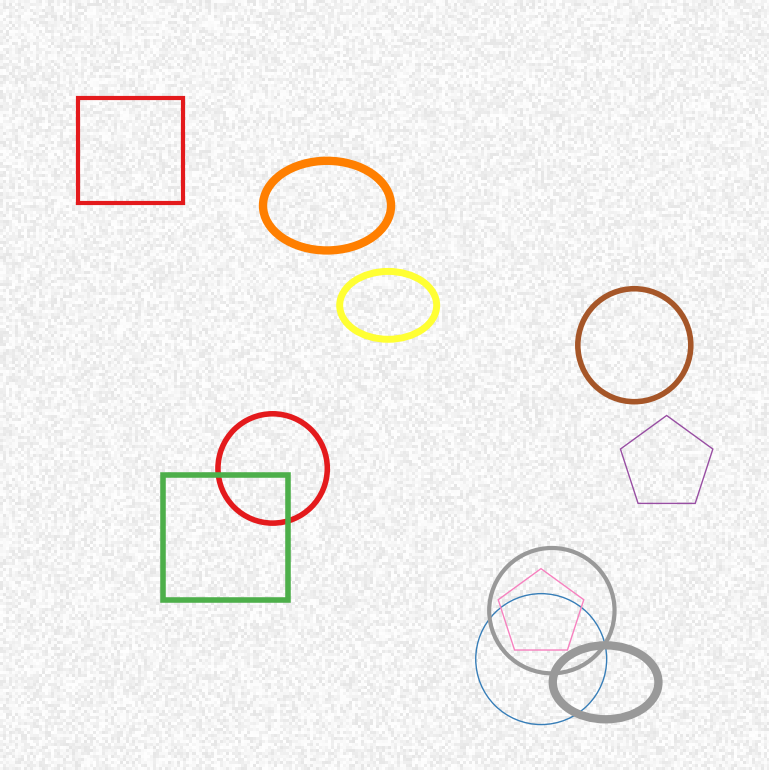[{"shape": "square", "thickness": 1.5, "radius": 0.34, "center": [0.169, 0.804]}, {"shape": "circle", "thickness": 2, "radius": 0.36, "center": [0.354, 0.392]}, {"shape": "circle", "thickness": 0.5, "radius": 0.43, "center": [0.703, 0.144]}, {"shape": "square", "thickness": 2, "radius": 0.4, "center": [0.293, 0.302]}, {"shape": "pentagon", "thickness": 0.5, "radius": 0.32, "center": [0.866, 0.397]}, {"shape": "oval", "thickness": 3, "radius": 0.42, "center": [0.425, 0.733]}, {"shape": "oval", "thickness": 2.5, "radius": 0.31, "center": [0.504, 0.603]}, {"shape": "circle", "thickness": 2, "radius": 0.37, "center": [0.824, 0.552]}, {"shape": "pentagon", "thickness": 0.5, "radius": 0.29, "center": [0.703, 0.203]}, {"shape": "circle", "thickness": 1.5, "radius": 0.41, "center": [0.717, 0.207]}, {"shape": "oval", "thickness": 3, "radius": 0.34, "center": [0.786, 0.114]}]